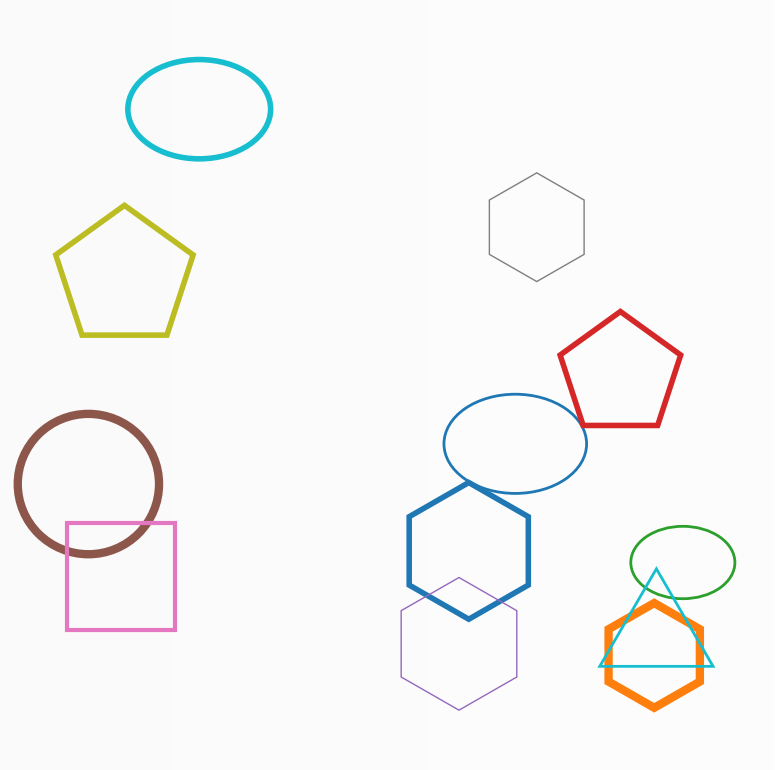[{"shape": "hexagon", "thickness": 2, "radius": 0.44, "center": [0.605, 0.285]}, {"shape": "oval", "thickness": 1, "radius": 0.46, "center": [0.665, 0.424]}, {"shape": "hexagon", "thickness": 3, "radius": 0.34, "center": [0.844, 0.149]}, {"shape": "oval", "thickness": 1, "radius": 0.34, "center": [0.881, 0.269]}, {"shape": "pentagon", "thickness": 2, "radius": 0.41, "center": [0.801, 0.514]}, {"shape": "hexagon", "thickness": 0.5, "radius": 0.43, "center": [0.592, 0.164]}, {"shape": "circle", "thickness": 3, "radius": 0.46, "center": [0.114, 0.371]}, {"shape": "square", "thickness": 1.5, "radius": 0.35, "center": [0.156, 0.251]}, {"shape": "hexagon", "thickness": 0.5, "radius": 0.35, "center": [0.693, 0.705]}, {"shape": "pentagon", "thickness": 2, "radius": 0.47, "center": [0.161, 0.64]}, {"shape": "oval", "thickness": 2, "radius": 0.46, "center": [0.257, 0.858]}, {"shape": "triangle", "thickness": 1, "radius": 0.42, "center": [0.847, 0.177]}]